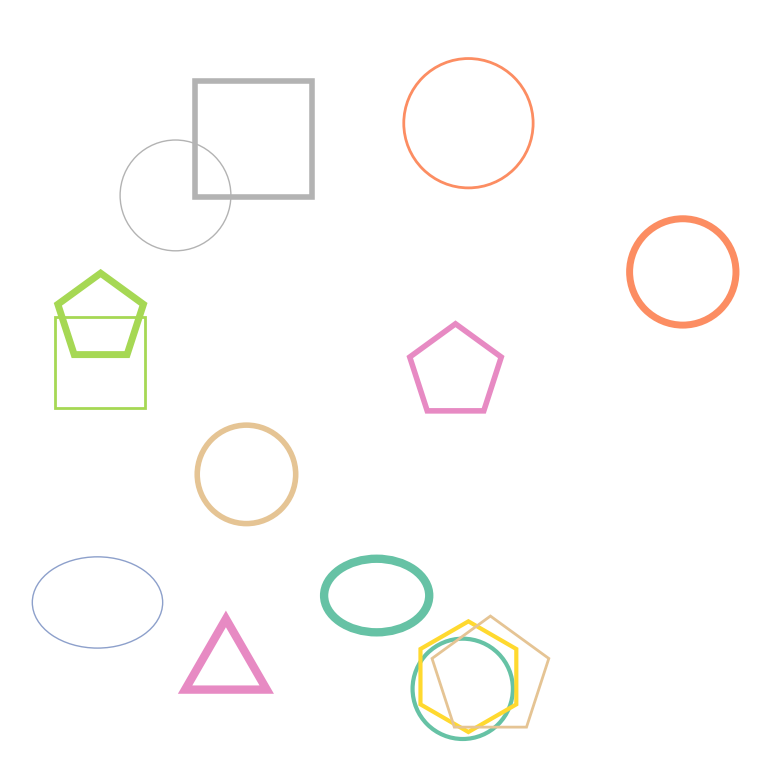[{"shape": "oval", "thickness": 3, "radius": 0.34, "center": [0.489, 0.227]}, {"shape": "circle", "thickness": 1.5, "radius": 0.33, "center": [0.601, 0.105]}, {"shape": "circle", "thickness": 1, "radius": 0.42, "center": [0.608, 0.84]}, {"shape": "circle", "thickness": 2.5, "radius": 0.35, "center": [0.887, 0.647]}, {"shape": "oval", "thickness": 0.5, "radius": 0.42, "center": [0.127, 0.218]}, {"shape": "pentagon", "thickness": 2, "radius": 0.31, "center": [0.592, 0.517]}, {"shape": "triangle", "thickness": 3, "radius": 0.31, "center": [0.293, 0.135]}, {"shape": "square", "thickness": 1, "radius": 0.29, "center": [0.13, 0.529]}, {"shape": "pentagon", "thickness": 2.5, "radius": 0.29, "center": [0.131, 0.587]}, {"shape": "hexagon", "thickness": 1.5, "radius": 0.36, "center": [0.608, 0.121]}, {"shape": "circle", "thickness": 2, "radius": 0.32, "center": [0.32, 0.384]}, {"shape": "pentagon", "thickness": 1, "radius": 0.4, "center": [0.637, 0.12]}, {"shape": "circle", "thickness": 0.5, "radius": 0.36, "center": [0.228, 0.746]}, {"shape": "square", "thickness": 2, "radius": 0.38, "center": [0.329, 0.819]}]